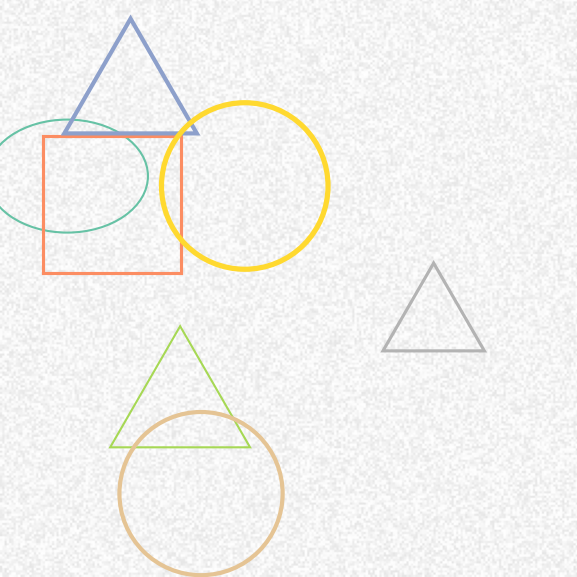[{"shape": "oval", "thickness": 1, "radius": 0.7, "center": [0.116, 0.694]}, {"shape": "square", "thickness": 1.5, "radius": 0.6, "center": [0.194, 0.645]}, {"shape": "triangle", "thickness": 2, "radius": 0.66, "center": [0.226, 0.834]}, {"shape": "triangle", "thickness": 1, "radius": 0.7, "center": [0.312, 0.294]}, {"shape": "circle", "thickness": 2.5, "radius": 0.72, "center": [0.424, 0.677]}, {"shape": "circle", "thickness": 2, "radius": 0.71, "center": [0.348, 0.144]}, {"shape": "triangle", "thickness": 1.5, "radius": 0.51, "center": [0.751, 0.442]}]